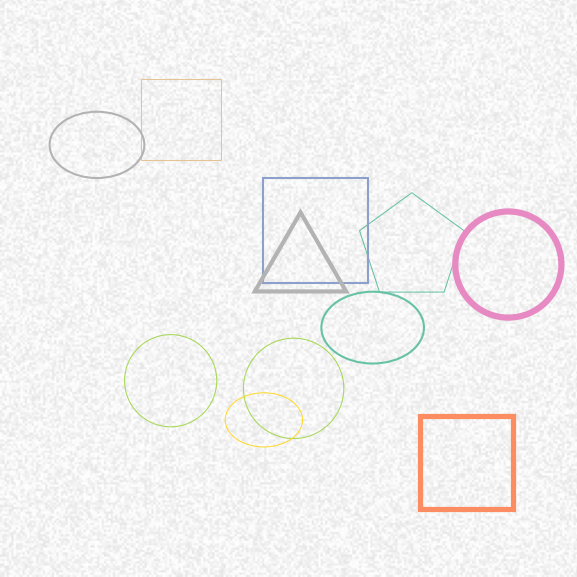[{"shape": "oval", "thickness": 1, "radius": 0.44, "center": [0.645, 0.432]}, {"shape": "pentagon", "thickness": 0.5, "radius": 0.48, "center": [0.713, 0.57]}, {"shape": "square", "thickness": 2.5, "radius": 0.4, "center": [0.807, 0.199]}, {"shape": "square", "thickness": 1, "radius": 0.45, "center": [0.547, 0.6]}, {"shape": "circle", "thickness": 3, "radius": 0.46, "center": [0.88, 0.541]}, {"shape": "circle", "thickness": 0.5, "radius": 0.43, "center": [0.508, 0.327]}, {"shape": "circle", "thickness": 0.5, "radius": 0.4, "center": [0.296, 0.34]}, {"shape": "oval", "thickness": 0.5, "radius": 0.34, "center": [0.457, 0.272]}, {"shape": "square", "thickness": 0.5, "radius": 0.35, "center": [0.314, 0.792]}, {"shape": "triangle", "thickness": 2, "radius": 0.46, "center": [0.52, 0.54]}, {"shape": "oval", "thickness": 1, "radius": 0.41, "center": [0.168, 0.748]}]